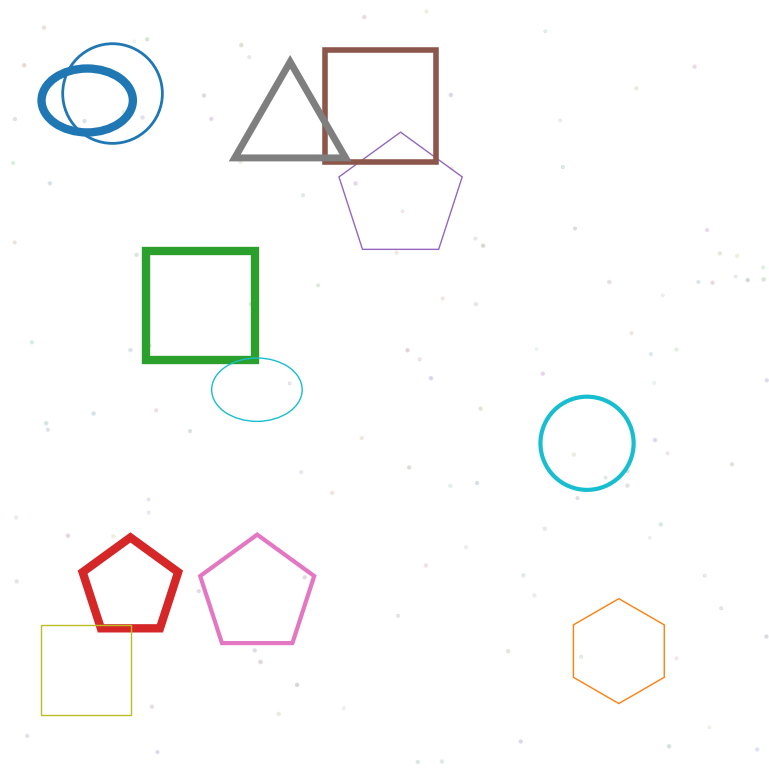[{"shape": "oval", "thickness": 3, "radius": 0.3, "center": [0.113, 0.87]}, {"shape": "circle", "thickness": 1, "radius": 0.32, "center": [0.146, 0.879]}, {"shape": "hexagon", "thickness": 0.5, "radius": 0.34, "center": [0.804, 0.154]}, {"shape": "square", "thickness": 3, "radius": 0.35, "center": [0.261, 0.604]}, {"shape": "pentagon", "thickness": 3, "radius": 0.33, "center": [0.169, 0.237]}, {"shape": "pentagon", "thickness": 0.5, "radius": 0.42, "center": [0.52, 0.744]}, {"shape": "square", "thickness": 2, "radius": 0.36, "center": [0.494, 0.862]}, {"shape": "pentagon", "thickness": 1.5, "radius": 0.39, "center": [0.334, 0.228]}, {"shape": "triangle", "thickness": 2.5, "radius": 0.42, "center": [0.377, 0.836]}, {"shape": "square", "thickness": 0.5, "radius": 0.29, "center": [0.112, 0.13]}, {"shape": "oval", "thickness": 0.5, "radius": 0.29, "center": [0.334, 0.494]}, {"shape": "circle", "thickness": 1.5, "radius": 0.3, "center": [0.762, 0.424]}]